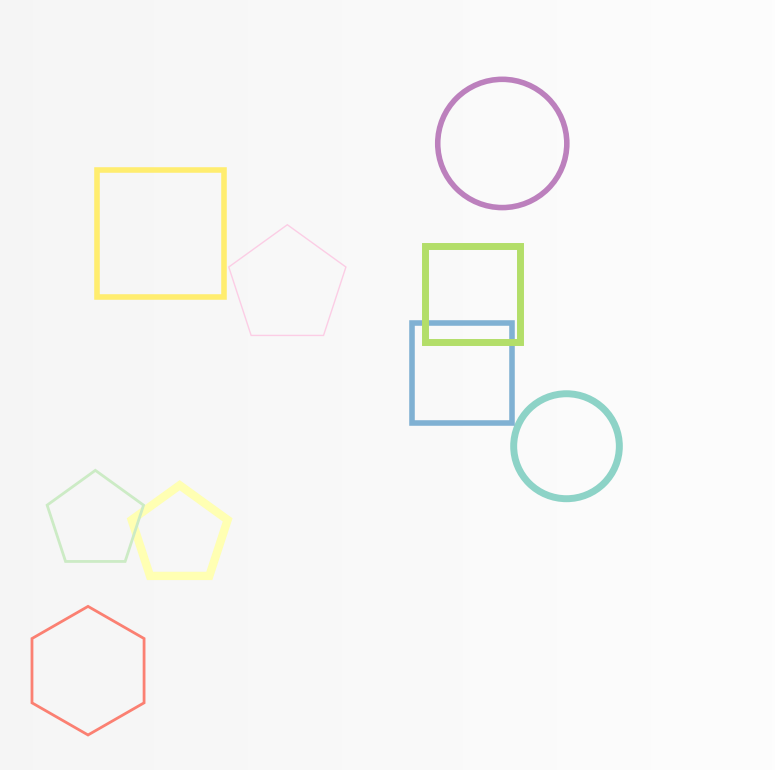[{"shape": "circle", "thickness": 2.5, "radius": 0.34, "center": [0.731, 0.42]}, {"shape": "pentagon", "thickness": 3, "radius": 0.33, "center": [0.232, 0.305]}, {"shape": "hexagon", "thickness": 1, "radius": 0.42, "center": [0.114, 0.129]}, {"shape": "square", "thickness": 2, "radius": 0.32, "center": [0.596, 0.516]}, {"shape": "square", "thickness": 2.5, "radius": 0.31, "center": [0.61, 0.618]}, {"shape": "pentagon", "thickness": 0.5, "radius": 0.4, "center": [0.371, 0.629]}, {"shape": "circle", "thickness": 2, "radius": 0.42, "center": [0.648, 0.814]}, {"shape": "pentagon", "thickness": 1, "radius": 0.33, "center": [0.123, 0.324]}, {"shape": "square", "thickness": 2, "radius": 0.41, "center": [0.207, 0.697]}]